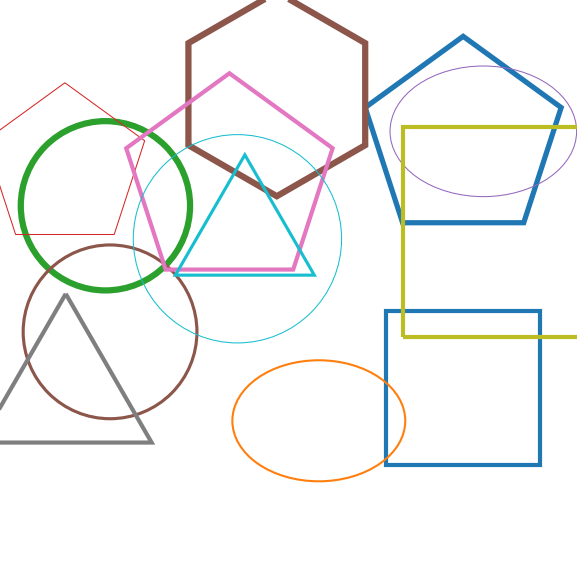[{"shape": "square", "thickness": 2, "radius": 0.67, "center": [0.802, 0.328]}, {"shape": "pentagon", "thickness": 2.5, "radius": 0.89, "center": [0.802, 0.758]}, {"shape": "oval", "thickness": 1, "radius": 0.75, "center": [0.552, 0.27]}, {"shape": "circle", "thickness": 3, "radius": 0.73, "center": [0.183, 0.643]}, {"shape": "pentagon", "thickness": 0.5, "radius": 0.73, "center": [0.112, 0.711]}, {"shape": "oval", "thickness": 0.5, "radius": 0.81, "center": [0.837, 0.772]}, {"shape": "circle", "thickness": 1.5, "radius": 0.75, "center": [0.191, 0.425]}, {"shape": "hexagon", "thickness": 3, "radius": 0.88, "center": [0.479, 0.836]}, {"shape": "pentagon", "thickness": 2, "radius": 0.94, "center": [0.397, 0.684]}, {"shape": "triangle", "thickness": 2, "radius": 0.86, "center": [0.114, 0.319]}, {"shape": "square", "thickness": 2, "radius": 0.91, "center": [0.88, 0.598]}, {"shape": "circle", "thickness": 0.5, "radius": 0.9, "center": [0.411, 0.586]}, {"shape": "triangle", "thickness": 1.5, "radius": 0.69, "center": [0.424, 0.592]}]